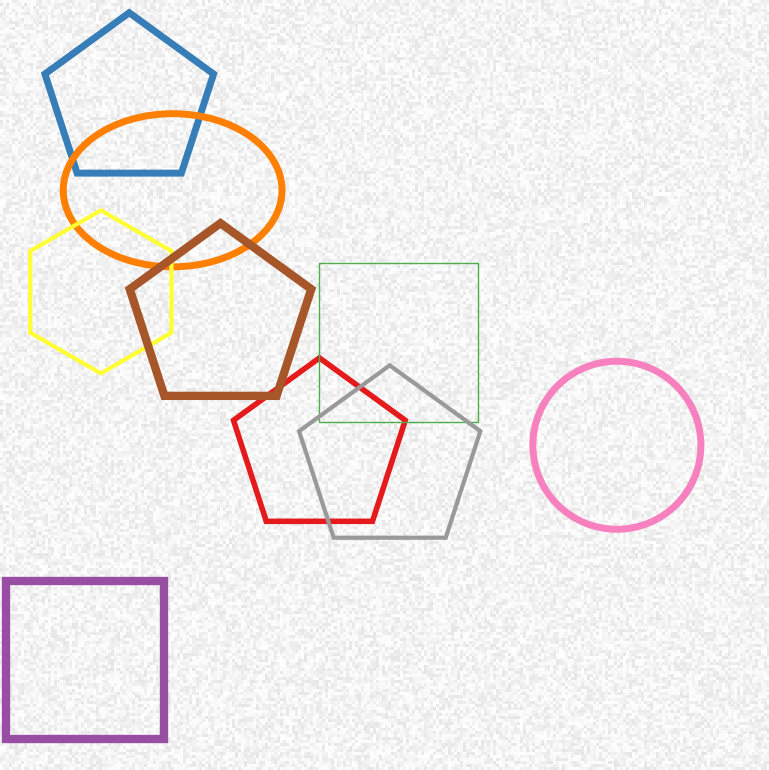[{"shape": "pentagon", "thickness": 2, "radius": 0.59, "center": [0.415, 0.418]}, {"shape": "pentagon", "thickness": 2.5, "radius": 0.58, "center": [0.168, 0.868]}, {"shape": "square", "thickness": 0.5, "radius": 0.51, "center": [0.517, 0.555]}, {"shape": "square", "thickness": 3, "radius": 0.51, "center": [0.11, 0.143]}, {"shape": "oval", "thickness": 2.5, "radius": 0.71, "center": [0.224, 0.753]}, {"shape": "hexagon", "thickness": 1.5, "radius": 0.53, "center": [0.131, 0.621]}, {"shape": "pentagon", "thickness": 3, "radius": 0.62, "center": [0.286, 0.586]}, {"shape": "circle", "thickness": 2.5, "radius": 0.55, "center": [0.801, 0.422]}, {"shape": "pentagon", "thickness": 1.5, "radius": 0.62, "center": [0.506, 0.402]}]